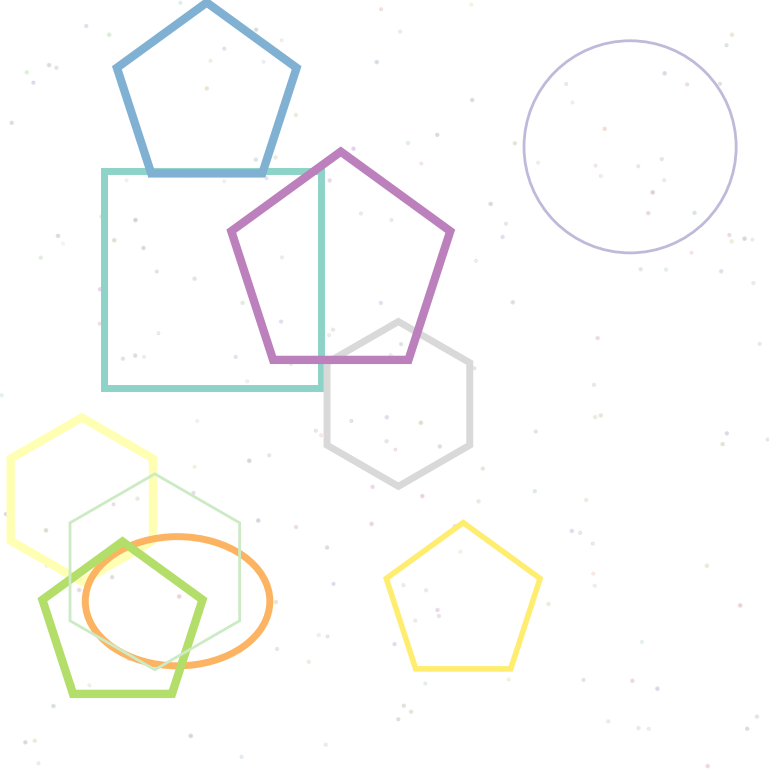[{"shape": "square", "thickness": 2.5, "radius": 0.71, "center": [0.276, 0.637]}, {"shape": "hexagon", "thickness": 3, "radius": 0.53, "center": [0.106, 0.351]}, {"shape": "circle", "thickness": 1, "radius": 0.69, "center": [0.818, 0.809]}, {"shape": "pentagon", "thickness": 3, "radius": 0.61, "center": [0.269, 0.874]}, {"shape": "oval", "thickness": 2.5, "radius": 0.6, "center": [0.231, 0.219]}, {"shape": "pentagon", "thickness": 3, "radius": 0.55, "center": [0.159, 0.187]}, {"shape": "hexagon", "thickness": 2.5, "radius": 0.54, "center": [0.517, 0.475]}, {"shape": "pentagon", "thickness": 3, "radius": 0.75, "center": [0.443, 0.654]}, {"shape": "hexagon", "thickness": 1, "radius": 0.64, "center": [0.201, 0.257]}, {"shape": "pentagon", "thickness": 2, "radius": 0.52, "center": [0.602, 0.216]}]